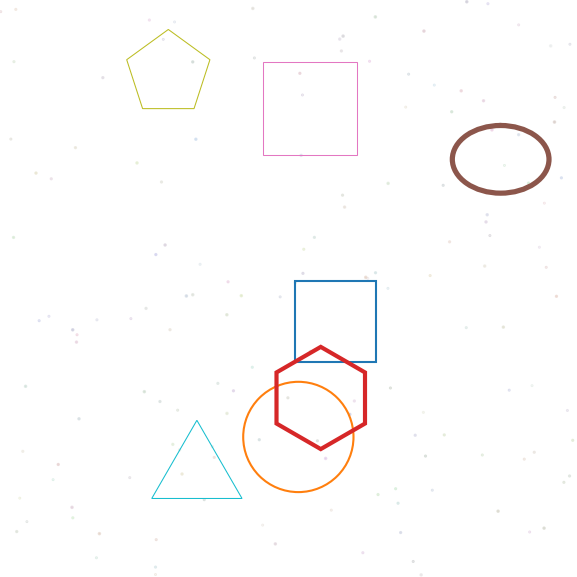[{"shape": "square", "thickness": 1, "radius": 0.35, "center": [0.581, 0.443]}, {"shape": "circle", "thickness": 1, "radius": 0.48, "center": [0.517, 0.243]}, {"shape": "hexagon", "thickness": 2, "radius": 0.44, "center": [0.555, 0.31]}, {"shape": "oval", "thickness": 2.5, "radius": 0.42, "center": [0.867, 0.723]}, {"shape": "square", "thickness": 0.5, "radius": 0.4, "center": [0.537, 0.811]}, {"shape": "pentagon", "thickness": 0.5, "radius": 0.38, "center": [0.291, 0.872]}, {"shape": "triangle", "thickness": 0.5, "radius": 0.45, "center": [0.341, 0.181]}]